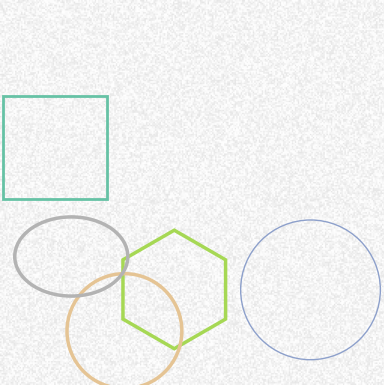[{"shape": "square", "thickness": 2, "radius": 0.67, "center": [0.143, 0.616]}, {"shape": "circle", "thickness": 1, "radius": 0.91, "center": [0.806, 0.247]}, {"shape": "hexagon", "thickness": 2.5, "radius": 0.77, "center": [0.453, 0.248]}, {"shape": "circle", "thickness": 2.5, "radius": 0.75, "center": [0.323, 0.14]}, {"shape": "oval", "thickness": 2.5, "radius": 0.73, "center": [0.185, 0.334]}]